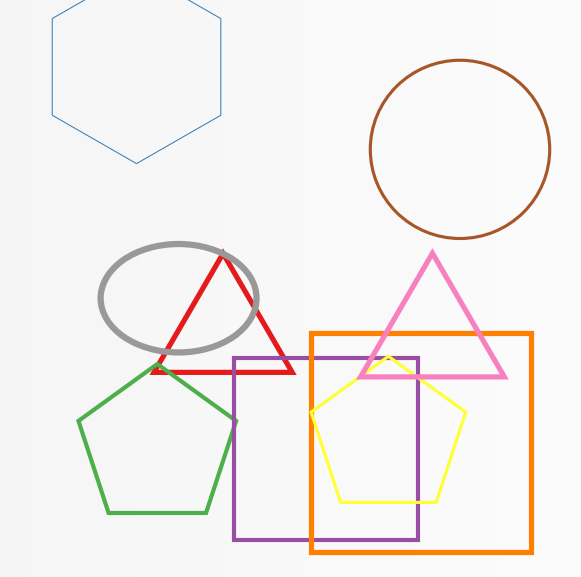[{"shape": "triangle", "thickness": 2.5, "radius": 0.69, "center": [0.384, 0.423]}, {"shape": "hexagon", "thickness": 0.5, "radius": 0.84, "center": [0.235, 0.883]}, {"shape": "pentagon", "thickness": 2, "radius": 0.71, "center": [0.271, 0.226]}, {"shape": "square", "thickness": 2, "radius": 0.79, "center": [0.561, 0.221]}, {"shape": "square", "thickness": 2.5, "radius": 0.95, "center": [0.724, 0.234]}, {"shape": "pentagon", "thickness": 1.5, "radius": 0.7, "center": [0.668, 0.242]}, {"shape": "circle", "thickness": 1.5, "radius": 0.77, "center": [0.791, 0.74]}, {"shape": "triangle", "thickness": 2.5, "radius": 0.71, "center": [0.744, 0.418]}, {"shape": "oval", "thickness": 3, "radius": 0.67, "center": [0.307, 0.483]}]